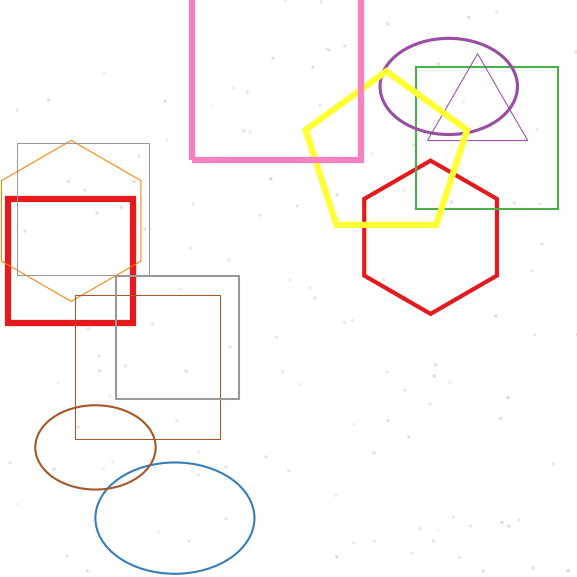[{"shape": "hexagon", "thickness": 2, "radius": 0.66, "center": [0.746, 0.588]}, {"shape": "square", "thickness": 3, "radius": 0.54, "center": [0.122, 0.547]}, {"shape": "oval", "thickness": 1, "radius": 0.69, "center": [0.303, 0.102]}, {"shape": "square", "thickness": 1, "radius": 0.61, "center": [0.843, 0.76]}, {"shape": "triangle", "thickness": 0.5, "radius": 0.5, "center": [0.827, 0.806]}, {"shape": "oval", "thickness": 1.5, "radius": 0.59, "center": [0.777, 0.849]}, {"shape": "hexagon", "thickness": 0.5, "radius": 0.7, "center": [0.123, 0.617]}, {"shape": "pentagon", "thickness": 3, "radius": 0.74, "center": [0.669, 0.729]}, {"shape": "square", "thickness": 0.5, "radius": 0.62, "center": [0.256, 0.363]}, {"shape": "oval", "thickness": 1, "radius": 0.52, "center": [0.165, 0.224]}, {"shape": "square", "thickness": 3, "radius": 0.73, "center": [0.479, 0.868]}, {"shape": "square", "thickness": 0.5, "radius": 0.57, "center": [0.144, 0.638]}, {"shape": "square", "thickness": 1, "radius": 0.53, "center": [0.308, 0.414]}]